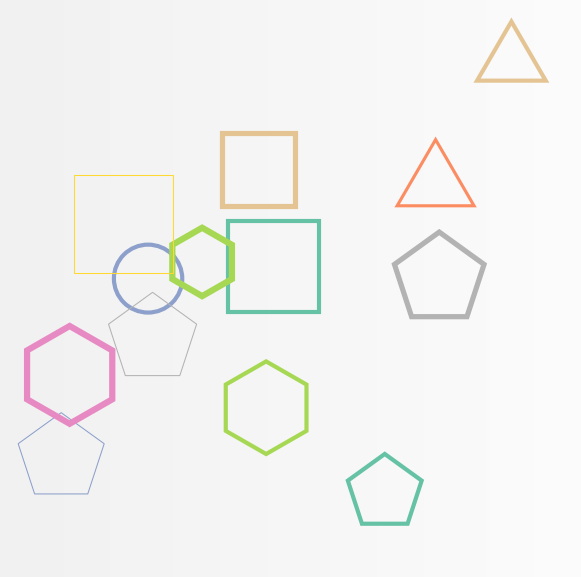[{"shape": "square", "thickness": 2, "radius": 0.39, "center": [0.47, 0.538]}, {"shape": "pentagon", "thickness": 2, "radius": 0.33, "center": [0.662, 0.146]}, {"shape": "triangle", "thickness": 1.5, "radius": 0.38, "center": [0.749, 0.681]}, {"shape": "circle", "thickness": 2, "radius": 0.29, "center": [0.255, 0.517]}, {"shape": "pentagon", "thickness": 0.5, "radius": 0.39, "center": [0.105, 0.207]}, {"shape": "hexagon", "thickness": 3, "radius": 0.42, "center": [0.12, 0.35]}, {"shape": "hexagon", "thickness": 2, "radius": 0.4, "center": [0.458, 0.293]}, {"shape": "hexagon", "thickness": 3, "radius": 0.3, "center": [0.348, 0.546]}, {"shape": "square", "thickness": 0.5, "radius": 0.43, "center": [0.212, 0.611]}, {"shape": "triangle", "thickness": 2, "radius": 0.34, "center": [0.88, 0.894]}, {"shape": "square", "thickness": 2.5, "radius": 0.32, "center": [0.445, 0.706]}, {"shape": "pentagon", "thickness": 2.5, "radius": 0.4, "center": [0.756, 0.516]}, {"shape": "pentagon", "thickness": 0.5, "radius": 0.4, "center": [0.262, 0.413]}]